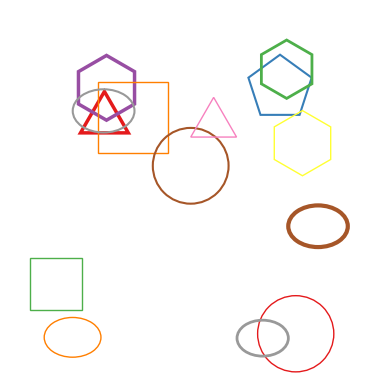[{"shape": "circle", "thickness": 1, "radius": 0.49, "center": [0.768, 0.133]}, {"shape": "triangle", "thickness": 2.5, "radius": 0.36, "center": [0.271, 0.691]}, {"shape": "pentagon", "thickness": 1.5, "radius": 0.43, "center": [0.727, 0.772]}, {"shape": "square", "thickness": 1, "radius": 0.34, "center": [0.145, 0.263]}, {"shape": "hexagon", "thickness": 2, "radius": 0.38, "center": [0.745, 0.82]}, {"shape": "hexagon", "thickness": 2.5, "radius": 0.42, "center": [0.277, 0.772]}, {"shape": "oval", "thickness": 1, "radius": 0.37, "center": [0.189, 0.124]}, {"shape": "square", "thickness": 1, "radius": 0.46, "center": [0.346, 0.695]}, {"shape": "hexagon", "thickness": 1, "radius": 0.42, "center": [0.786, 0.628]}, {"shape": "oval", "thickness": 3, "radius": 0.39, "center": [0.826, 0.412]}, {"shape": "circle", "thickness": 1.5, "radius": 0.49, "center": [0.495, 0.569]}, {"shape": "triangle", "thickness": 1, "radius": 0.34, "center": [0.555, 0.678]}, {"shape": "oval", "thickness": 1.5, "radius": 0.4, "center": [0.269, 0.712]}, {"shape": "oval", "thickness": 2, "radius": 0.33, "center": [0.682, 0.122]}]